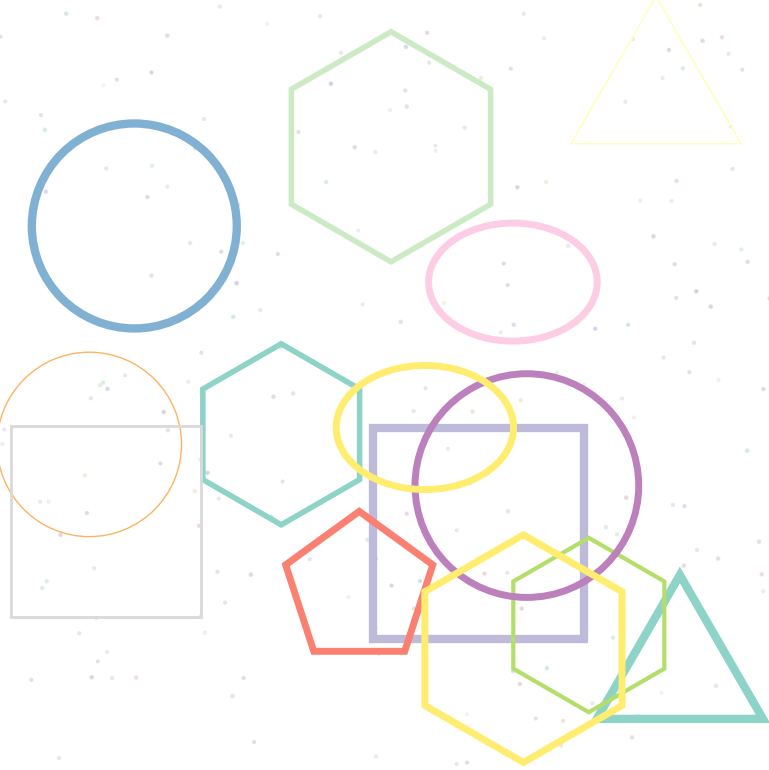[{"shape": "hexagon", "thickness": 2, "radius": 0.59, "center": [0.365, 0.436]}, {"shape": "triangle", "thickness": 3, "radius": 0.62, "center": [0.883, 0.129]}, {"shape": "triangle", "thickness": 0.5, "radius": 0.64, "center": [0.852, 0.877]}, {"shape": "square", "thickness": 3, "radius": 0.69, "center": [0.621, 0.307]}, {"shape": "pentagon", "thickness": 2.5, "radius": 0.5, "center": [0.467, 0.235]}, {"shape": "circle", "thickness": 3, "radius": 0.67, "center": [0.174, 0.707]}, {"shape": "circle", "thickness": 0.5, "radius": 0.6, "center": [0.116, 0.423]}, {"shape": "hexagon", "thickness": 1.5, "radius": 0.57, "center": [0.765, 0.188]}, {"shape": "oval", "thickness": 2.5, "radius": 0.55, "center": [0.666, 0.634]}, {"shape": "square", "thickness": 1, "radius": 0.62, "center": [0.137, 0.323]}, {"shape": "circle", "thickness": 2.5, "radius": 0.73, "center": [0.684, 0.369]}, {"shape": "hexagon", "thickness": 2, "radius": 0.75, "center": [0.508, 0.809]}, {"shape": "oval", "thickness": 2.5, "radius": 0.58, "center": [0.552, 0.445]}, {"shape": "hexagon", "thickness": 2.5, "radius": 0.74, "center": [0.68, 0.158]}]